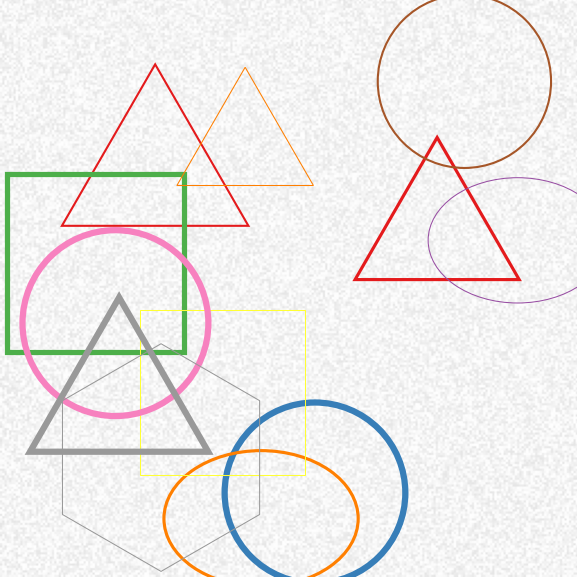[{"shape": "triangle", "thickness": 1.5, "radius": 0.82, "center": [0.757, 0.597]}, {"shape": "triangle", "thickness": 1, "radius": 0.93, "center": [0.269, 0.701]}, {"shape": "circle", "thickness": 3, "radius": 0.78, "center": [0.545, 0.146]}, {"shape": "square", "thickness": 2.5, "radius": 0.77, "center": [0.165, 0.543]}, {"shape": "oval", "thickness": 0.5, "radius": 0.77, "center": [0.896, 0.583]}, {"shape": "oval", "thickness": 1.5, "radius": 0.84, "center": [0.452, 0.101]}, {"shape": "triangle", "thickness": 0.5, "radius": 0.68, "center": [0.424, 0.746]}, {"shape": "square", "thickness": 0.5, "radius": 0.71, "center": [0.385, 0.32]}, {"shape": "circle", "thickness": 1, "radius": 0.75, "center": [0.804, 0.858]}, {"shape": "circle", "thickness": 3, "radius": 0.8, "center": [0.2, 0.44]}, {"shape": "triangle", "thickness": 3, "radius": 0.89, "center": [0.206, 0.306]}, {"shape": "hexagon", "thickness": 0.5, "radius": 0.99, "center": [0.279, 0.207]}]